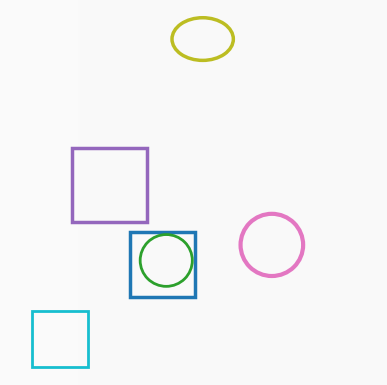[{"shape": "square", "thickness": 2.5, "radius": 0.42, "center": [0.42, 0.312]}, {"shape": "circle", "thickness": 2, "radius": 0.34, "center": [0.429, 0.323]}, {"shape": "square", "thickness": 2.5, "radius": 0.48, "center": [0.283, 0.519]}, {"shape": "circle", "thickness": 3, "radius": 0.4, "center": [0.702, 0.364]}, {"shape": "oval", "thickness": 2.5, "radius": 0.4, "center": [0.523, 0.899]}, {"shape": "square", "thickness": 2, "radius": 0.36, "center": [0.156, 0.119]}]